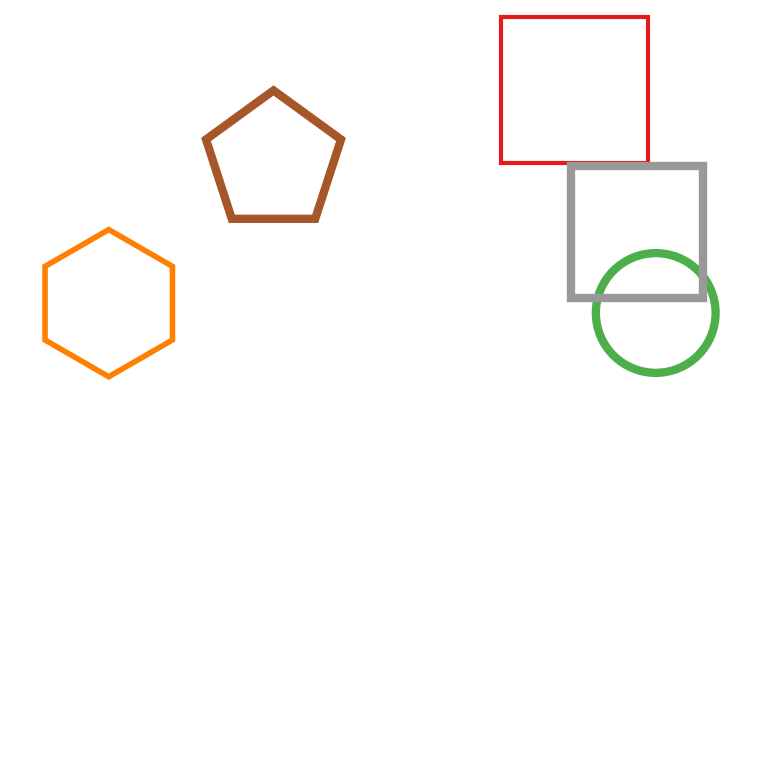[{"shape": "square", "thickness": 1.5, "radius": 0.48, "center": [0.746, 0.883]}, {"shape": "circle", "thickness": 3, "radius": 0.39, "center": [0.852, 0.594]}, {"shape": "hexagon", "thickness": 2, "radius": 0.48, "center": [0.141, 0.606]}, {"shape": "pentagon", "thickness": 3, "radius": 0.46, "center": [0.355, 0.79]}, {"shape": "square", "thickness": 3, "radius": 0.43, "center": [0.827, 0.699]}]